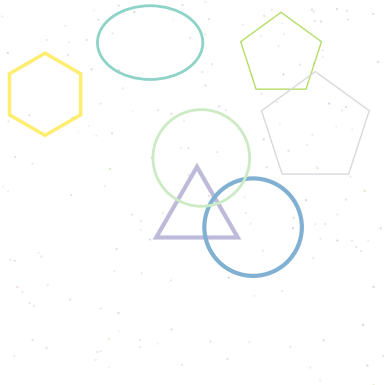[{"shape": "oval", "thickness": 2, "radius": 0.68, "center": [0.39, 0.889]}, {"shape": "triangle", "thickness": 3, "radius": 0.61, "center": [0.512, 0.444]}, {"shape": "circle", "thickness": 3, "radius": 0.63, "center": [0.657, 0.41]}, {"shape": "pentagon", "thickness": 1, "radius": 0.55, "center": [0.73, 0.858]}, {"shape": "pentagon", "thickness": 1, "radius": 0.74, "center": [0.819, 0.667]}, {"shape": "circle", "thickness": 2, "radius": 0.63, "center": [0.523, 0.59]}, {"shape": "hexagon", "thickness": 2.5, "radius": 0.53, "center": [0.117, 0.755]}]